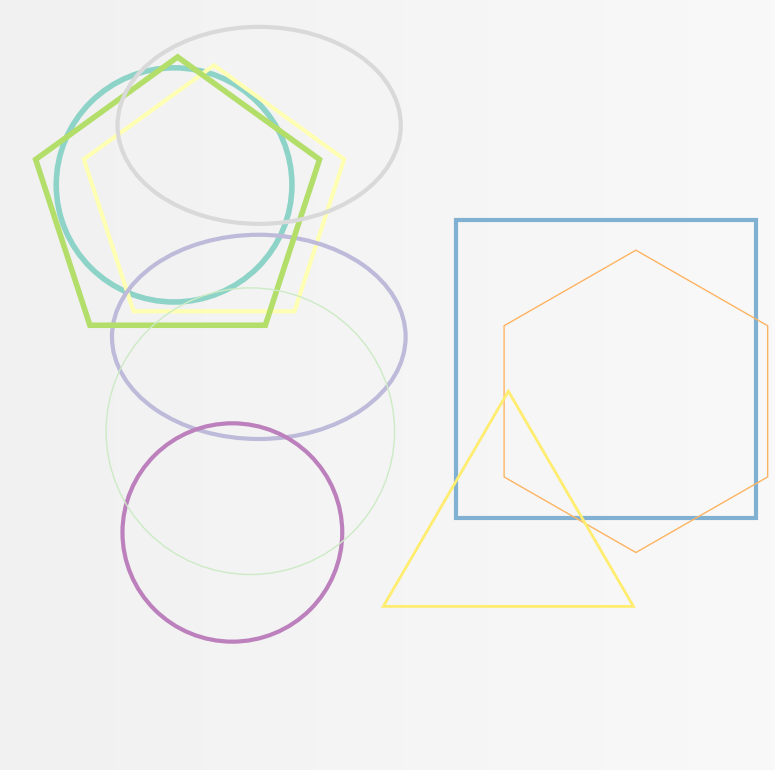[{"shape": "circle", "thickness": 2, "radius": 0.76, "center": [0.225, 0.76]}, {"shape": "pentagon", "thickness": 1.5, "radius": 0.88, "center": [0.276, 0.739]}, {"shape": "oval", "thickness": 1.5, "radius": 0.95, "center": [0.334, 0.562]}, {"shape": "square", "thickness": 1.5, "radius": 0.97, "center": [0.782, 0.521]}, {"shape": "hexagon", "thickness": 0.5, "radius": 0.98, "center": [0.82, 0.479]}, {"shape": "pentagon", "thickness": 2, "radius": 0.96, "center": [0.229, 0.733]}, {"shape": "oval", "thickness": 1.5, "radius": 0.91, "center": [0.334, 0.837]}, {"shape": "circle", "thickness": 1.5, "radius": 0.71, "center": [0.3, 0.308]}, {"shape": "circle", "thickness": 0.5, "radius": 0.93, "center": [0.323, 0.44]}, {"shape": "triangle", "thickness": 1, "radius": 0.93, "center": [0.656, 0.306]}]